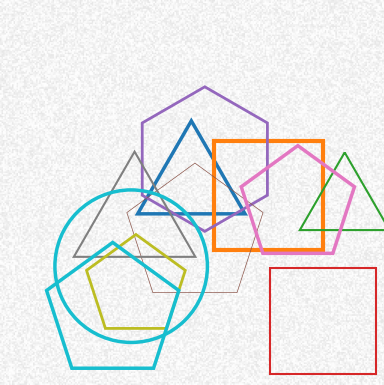[{"shape": "triangle", "thickness": 2.5, "radius": 0.8, "center": [0.497, 0.525]}, {"shape": "square", "thickness": 3, "radius": 0.71, "center": [0.698, 0.491]}, {"shape": "triangle", "thickness": 1.5, "radius": 0.67, "center": [0.895, 0.47]}, {"shape": "square", "thickness": 1.5, "radius": 0.69, "center": [0.839, 0.166]}, {"shape": "hexagon", "thickness": 2, "radius": 0.94, "center": [0.532, 0.587]}, {"shape": "pentagon", "thickness": 0.5, "radius": 0.93, "center": [0.506, 0.39]}, {"shape": "pentagon", "thickness": 2.5, "radius": 0.77, "center": [0.774, 0.467]}, {"shape": "triangle", "thickness": 1.5, "radius": 0.91, "center": [0.35, 0.424]}, {"shape": "pentagon", "thickness": 2, "radius": 0.67, "center": [0.353, 0.256]}, {"shape": "circle", "thickness": 2.5, "radius": 0.99, "center": [0.341, 0.309]}, {"shape": "pentagon", "thickness": 2.5, "radius": 0.9, "center": [0.293, 0.19]}]